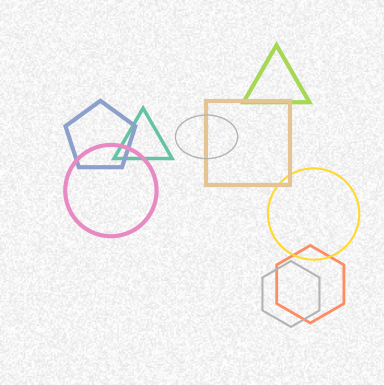[{"shape": "triangle", "thickness": 2.5, "radius": 0.44, "center": [0.372, 0.632]}, {"shape": "hexagon", "thickness": 2, "radius": 0.5, "center": [0.806, 0.262]}, {"shape": "pentagon", "thickness": 3, "radius": 0.48, "center": [0.261, 0.643]}, {"shape": "circle", "thickness": 3, "radius": 0.59, "center": [0.288, 0.505]}, {"shape": "triangle", "thickness": 3, "radius": 0.49, "center": [0.718, 0.784]}, {"shape": "circle", "thickness": 1.5, "radius": 0.59, "center": [0.815, 0.444]}, {"shape": "square", "thickness": 3, "radius": 0.55, "center": [0.644, 0.628]}, {"shape": "oval", "thickness": 1, "radius": 0.4, "center": [0.536, 0.645]}, {"shape": "hexagon", "thickness": 1.5, "radius": 0.43, "center": [0.756, 0.236]}]